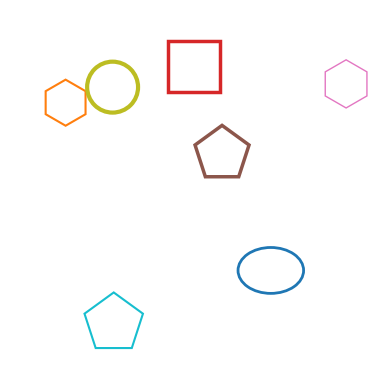[{"shape": "oval", "thickness": 2, "radius": 0.43, "center": [0.703, 0.298]}, {"shape": "hexagon", "thickness": 1.5, "radius": 0.3, "center": [0.17, 0.733]}, {"shape": "square", "thickness": 2.5, "radius": 0.33, "center": [0.504, 0.827]}, {"shape": "pentagon", "thickness": 2.5, "radius": 0.37, "center": [0.577, 0.601]}, {"shape": "hexagon", "thickness": 1, "radius": 0.31, "center": [0.899, 0.782]}, {"shape": "circle", "thickness": 3, "radius": 0.33, "center": [0.292, 0.774]}, {"shape": "pentagon", "thickness": 1.5, "radius": 0.4, "center": [0.295, 0.161]}]